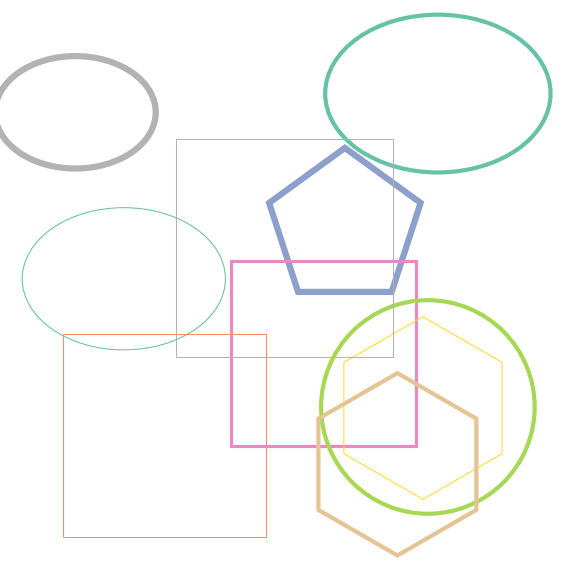[{"shape": "oval", "thickness": 2, "radius": 0.98, "center": [0.758, 0.837]}, {"shape": "oval", "thickness": 0.5, "radius": 0.88, "center": [0.214, 0.516]}, {"shape": "square", "thickness": 0.5, "radius": 0.88, "center": [0.285, 0.245]}, {"shape": "pentagon", "thickness": 3, "radius": 0.69, "center": [0.597, 0.605]}, {"shape": "square", "thickness": 1.5, "radius": 0.8, "center": [0.559, 0.388]}, {"shape": "circle", "thickness": 2, "radius": 0.92, "center": [0.741, 0.294]}, {"shape": "hexagon", "thickness": 0.5, "radius": 0.79, "center": [0.732, 0.293]}, {"shape": "hexagon", "thickness": 2, "radius": 0.79, "center": [0.688, 0.195]}, {"shape": "oval", "thickness": 3, "radius": 0.7, "center": [0.131, 0.805]}, {"shape": "square", "thickness": 0.5, "radius": 0.94, "center": [0.493, 0.57]}]